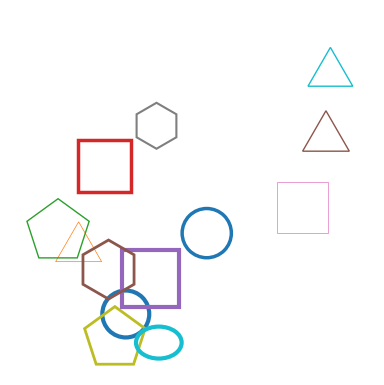[{"shape": "circle", "thickness": 3, "radius": 0.3, "center": [0.327, 0.184]}, {"shape": "circle", "thickness": 2.5, "radius": 0.32, "center": [0.537, 0.394]}, {"shape": "triangle", "thickness": 0.5, "radius": 0.35, "center": [0.204, 0.355]}, {"shape": "pentagon", "thickness": 1, "radius": 0.42, "center": [0.151, 0.399]}, {"shape": "square", "thickness": 2.5, "radius": 0.34, "center": [0.272, 0.569]}, {"shape": "square", "thickness": 3, "radius": 0.37, "center": [0.391, 0.277]}, {"shape": "triangle", "thickness": 1, "radius": 0.35, "center": [0.847, 0.642]}, {"shape": "hexagon", "thickness": 2, "radius": 0.38, "center": [0.282, 0.3]}, {"shape": "square", "thickness": 0.5, "radius": 0.33, "center": [0.786, 0.461]}, {"shape": "hexagon", "thickness": 1.5, "radius": 0.3, "center": [0.406, 0.673]}, {"shape": "pentagon", "thickness": 2, "radius": 0.41, "center": [0.298, 0.121]}, {"shape": "triangle", "thickness": 1, "radius": 0.34, "center": [0.858, 0.81]}, {"shape": "oval", "thickness": 3, "radius": 0.3, "center": [0.412, 0.11]}]